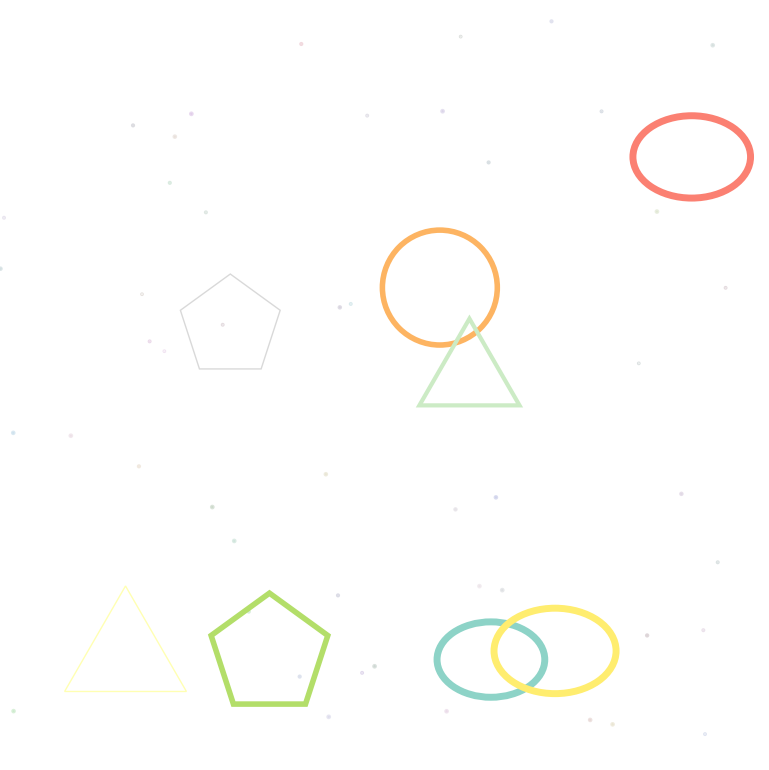[{"shape": "oval", "thickness": 2.5, "radius": 0.35, "center": [0.638, 0.143]}, {"shape": "triangle", "thickness": 0.5, "radius": 0.46, "center": [0.163, 0.148]}, {"shape": "oval", "thickness": 2.5, "radius": 0.38, "center": [0.898, 0.796]}, {"shape": "circle", "thickness": 2, "radius": 0.37, "center": [0.571, 0.627]}, {"shape": "pentagon", "thickness": 2, "radius": 0.4, "center": [0.35, 0.15]}, {"shape": "pentagon", "thickness": 0.5, "radius": 0.34, "center": [0.299, 0.576]}, {"shape": "triangle", "thickness": 1.5, "radius": 0.38, "center": [0.61, 0.511]}, {"shape": "oval", "thickness": 2.5, "radius": 0.4, "center": [0.721, 0.155]}]